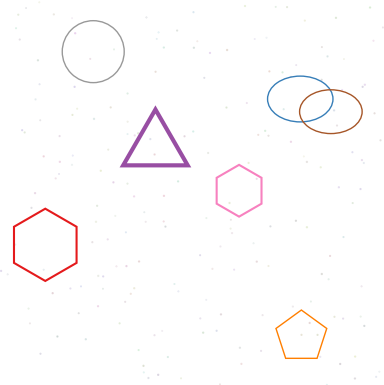[{"shape": "hexagon", "thickness": 1.5, "radius": 0.47, "center": [0.118, 0.364]}, {"shape": "oval", "thickness": 1, "radius": 0.42, "center": [0.78, 0.743]}, {"shape": "triangle", "thickness": 3, "radius": 0.48, "center": [0.404, 0.619]}, {"shape": "pentagon", "thickness": 1, "radius": 0.35, "center": [0.783, 0.125]}, {"shape": "oval", "thickness": 1, "radius": 0.41, "center": [0.859, 0.71]}, {"shape": "hexagon", "thickness": 1.5, "radius": 0.34, "center": [0.621, 0.505]}, {"shape": "circle", "thickness": 1, "radius": 0.4, "center": [0.242, 0.866]}]